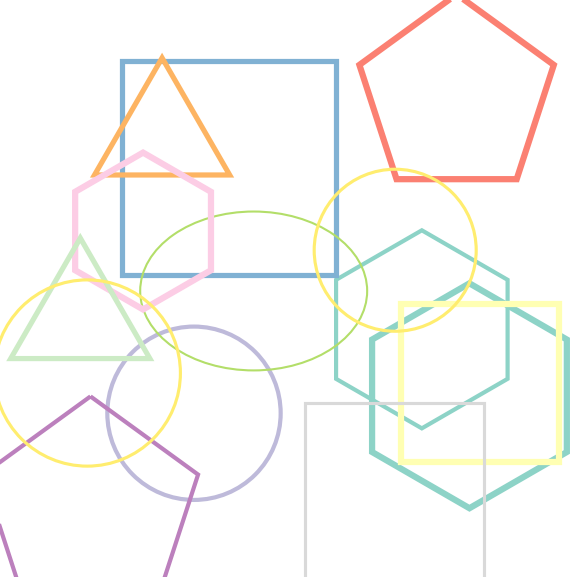[{"shape": "hexagon", "thickness": 2, "radius": 0.86, "center": [0.73, 0.429]}, {"shape": "hexagon", "thickness": 3, "radius": 0.97, "center": [0.813, 0.314]}, {"shape": "square", "thickness": 3, "radius": 0.69, "center": [0.831, 0.336]}, {"shape": "circle", "thickness": 2, "radius": 0.75, "center": [0.336, 0.284]}, {"shape": "pentagon", "thickness": 3, "radius": 0.88, "center": [0.791, 0.832]}, {"shape": "square", "thickness": 2.5, "radius": 0.92, "center": [0.396, 0.709]}, {"shape": "triangle", "thickness": 2.5, "radius": 0.68, "center": [0.281, 0.764]}, {"shape": "oval", "thickness": 1, "radius": 0.98, "center": [0.439, 0.495]}, {"shape": "hexagon", "thickness": 3, "radius": 0.68, "center": [0.248, 0.599]}, {"shape": "square", "thickness": 1.5, "radius": 0.78, "center": [0.683, 0.146]}, {"shape": "pentagon", "thickness": 2, "radius": 0.98, "center": [0.157, 0.117]}, {"shape": "triangle", "thickness": 2.5, "radius": 0.7, "center": [0.139, 0.448]}, {"shape": "circle", "thickness": 1.5, "radius": 0.7, "center": [0.684, 0.566]}, {"shape": "circle", "thickness": 1.5, "radius": 0.81, "center": [0.151, 0.353]}]